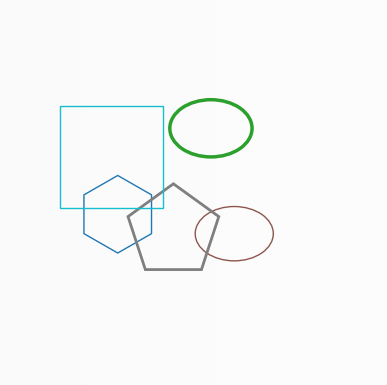[{"shape": "hexagon", "thickness": 1, "radius": 0.5, "center": [0.304, 0.444]}, {"shape": "oval", "thickness": 2.5, "radius": 0.53, "center": [0.544, 0.667]}, {"shape": "oval", "thickness": 1, "radius": 0.5, "center": [0.605, 0.393]}, {"shape": "pentagon", "thickness": 2, "radius": 0.62, "center": [0.447, 0.399]}, {"shape": "square", "thickness": 1, "radius": 0.67, "center": [0.287, 0.592]}]